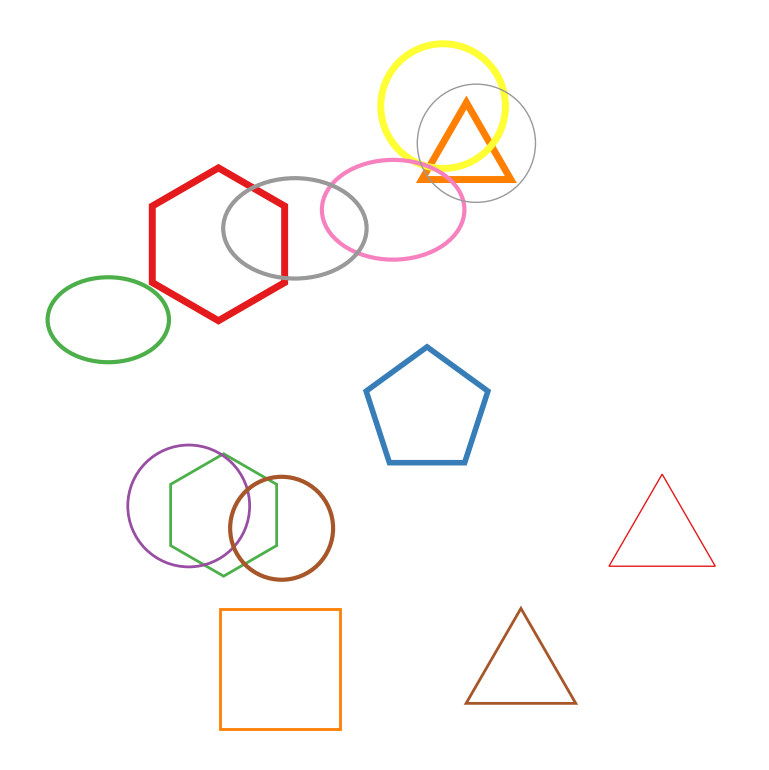[{"shape": "triangle", "thickness": 0.5, "radius": 0.4, "center": [0.86, 0.305]}, {"shape": "hexagon", "thickness": 2.5, "radius": 0.5, "center": [0.284, 0.683]}, {"shape": "pentagon", "thickness": 2, "radius": 0.42, "center": [0.555, 0.466]}, {"shape": "hexagon", "thickness": 1, "radius": 0.4, "center": [0.29, 0.331]}, {"shape": "oval", "thickness": 1.5, "radius": 0.39, "center": [0.141, 0.585]}, {"shape": "circle", "thickness": 1, "radius": 0.4, "center": [0.245, 0.343]}, {"shape": "triangle", "thickness": 2.5, "radius": 0.33, "center": [0.606, 0.8]}, {"shape": "square", "thickness": 1, "radius": 0.39, "center": [0.363, 0.131]}, {"shape": "circle", "thickness": 2.5, "radius": 0.4, "center": [0.575, 0.862]}, {"shape": "circle", "thickness": 1.5, "radius": 0.33, "center": [0.366, 0.314]}, {"shape": "triangle", "thickness": 1, "radius": 0.41, "center": [0.677, 0.128]}, {"shape": "oval", "thickness": 1.5, "radius": 0.46, "center": [0.511, 0.728]}, {"shape": "circle", "thickness": 0.5, "radius": 0.38, "center": [0.619, 0.814]}, {"shape": "oval", "thickness": 1.5, "radius": 0.47, "center": [0.383, 0.703]}]